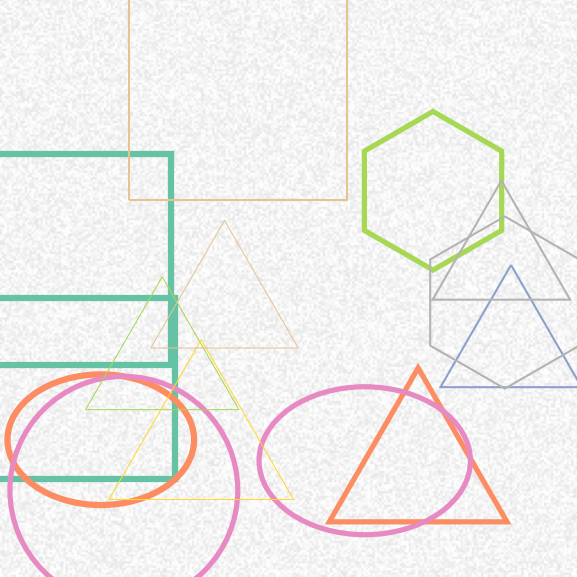[{"shape": "square", "thickness": 3, "radius": 0.92, "center": [0.112, 0.55]}, {"shape": "square", "thickness": 3, "radius": 0.78, "center": [0.147, 0.327]}, {"shape": "triangle", "thickness": 2.5, "radius": 0.89, "center": [0.724, 0.184]}, {"shape": "oval", "thickness": 3, "radius": 0.81, "center": [0.175, 0.238]}, {"shape": "triangle", "thickness": 1, "radius": 0.71, "center": [0.885, 0.399]}, {"shape": "oval", "thickness": 2.5, "radius": 0.91, "center": [0.632, 0.201]}, {"shape": "circle", "thickness": 2.5, "radius": 0.99, "center": [0.214, 0.15]}, {"shape": "hexagon", "thickness": 2.5, "radius": 0.69, "center": [0.75, 0.669]}, {"shape": "triangle", "thickness": 0.5, "radius": 0.77, "center": [0.281, 0.366]}, {"shape": "triangle", "thickness": 0.5, "radius": 0.92, "center": [0.349, 0.226]}, {"shape": "square", "thickness": 1, "radius": 0.95, "center": [0.412, 0.842]}, {"shape": "triangle", "thickness": 0.5, "radius": 0.74, "center": [0.389, 0.47]}, {"shape": "triangle", "thickness": 1, "radius": 0.69, "center": [0.868, 0.549]}, {"shape": "hexagon", "thickness": 1, "radius": 0.75, "center": [0.874, 0.475]}]